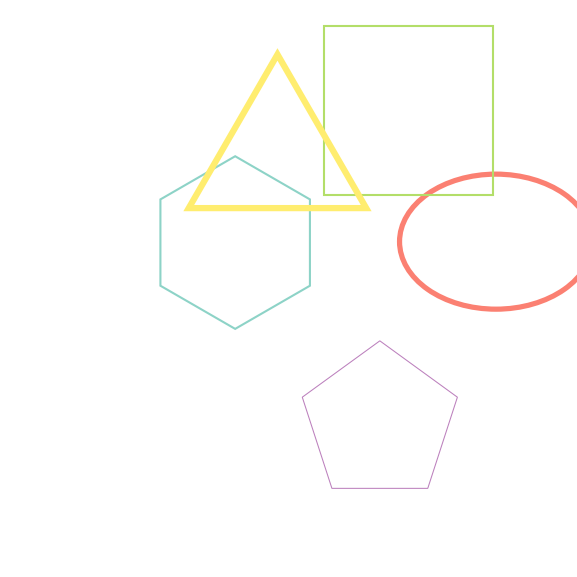[{"shape": "hexagon", "thickness": 1, "radius": 0.75, "center": [0.407, 0.579]}, {"shape": "oval", "thickness": 2.5, "radius": 0.84, "center": [0.859, 0.581]}, {"shape": "square", "thickness": 1, "radius": 0.73, "center": [0.707, 0.808]}, {"shape": "pentagon", "thickness": 0.5, "radius": 0.71, "center": [0.658, 0.268]}, {"shape": "triangle", "thickness": 3, "radius": 0.89, "center": [0.48, 0.727]}]